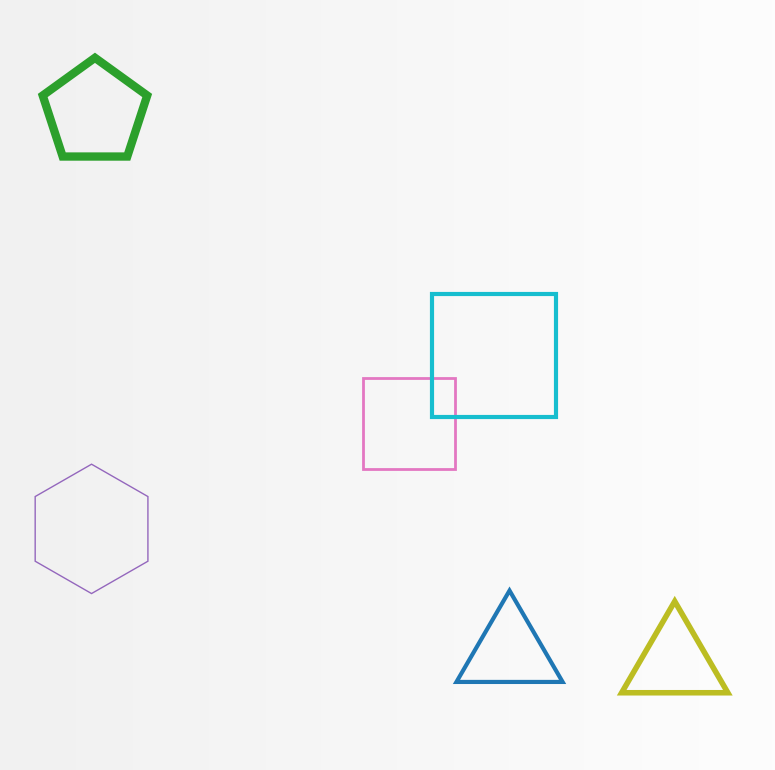[{"shape": "triangle", "thickness": 1.5, "radius": 0.4, "center": [0.657, 0.154]}, {"shape": "pentagon", "thickness": 3, "radius": 0.35, "center": [0.123, 0.854]}, {"shape": "hexagon", "thickness": 0.5, "radius": 0.42, "center": [0.118, 0.313]}, {"shape": "square", "thickness": 1, "radius": 0.3, "center": [0.528, 0.45]}, {"shape": "triangle", "thickness": 2, "radius": 0.4, "center": [0.871, 0.14]}, {"shape": "square", "thickness": 1.5, "radius": 0.4, "center": [0.638, 0.538]}]